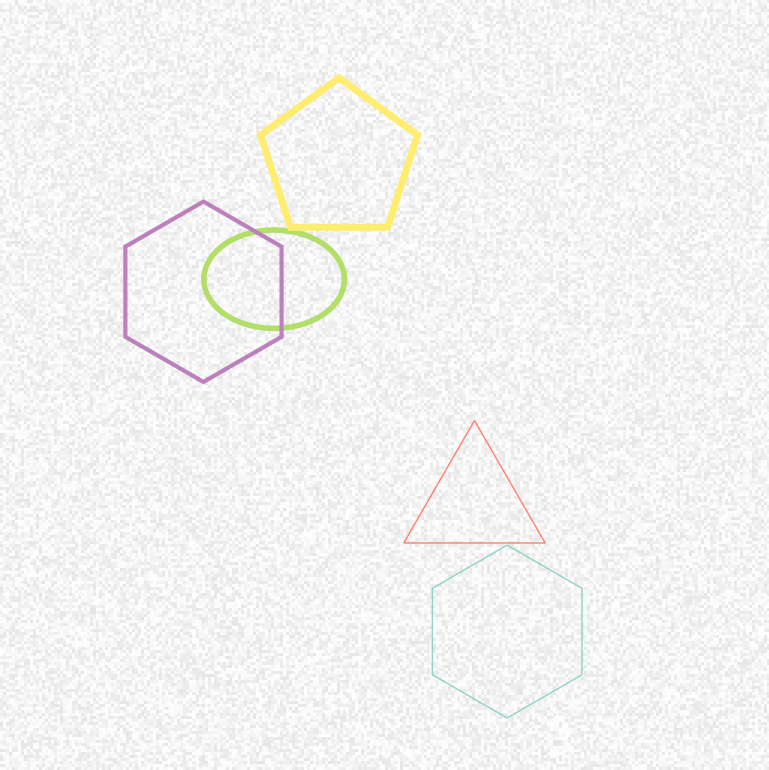[{"shape": "hexagon", "thickness": 0.5, "radius": 0.56, "center": [0.659, 0.18]}, {"shape": "triangle", "thickness": 0.5, "radius": 0.53, "center": [0.616, 0.348]}, {"shape": "oval", "thickness": 2, "radius": 0.46, "center": [0.356, 0.637]}, {"shape": "hexagon", "thickness": 1.5, "radius": 0.59, "center": [0.264, 0.621]}, {"shape": "pentagon", "thickness": 2.5, "radius": 0.54, "center": [0.44, 0.792]}]